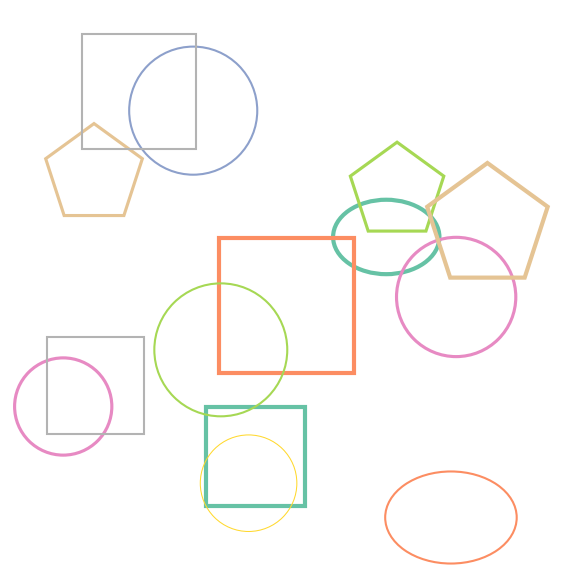[{"shape": "oval", "thickness": 2, "radius": 0.46, "center": [0.669, 0.589]}, {"shape": "square", "thickness": 2, "radius": 0.43, "center": [0.443, 0.209]}, {"shape": "oval", "thickness": 1, "radius": 0.57, "center": [0.781, 0.103]}, {"shape": "square", "thickness": 2, "radius": 0.58, "center": [0.496, 0.47]}, {"shape": "circle", "thickness": 1, "radius": 0.55, "center": [0.335, 0.808]}, {"shape": "circle", "thickness": 1.5, "radius": 0.42, "center": [0.109, 0.295]}, {"shape": "circle", "thickness": 1.5, "radius": 0.52, "center": [0.79, 0.485]}, {"shape": "pentagon", "thickness": 1.5, "radius": 0.43, "center": [0.688, 0.668]}, {"shape": "circle", "thickness": 1, "radius": 0.58, "center": [0.382, 0.393]}, {"shape": "circle", "thickness": 0.5, "radius": 0.42, "center": [0.43, 0.162]}, {"shape": "pentagon", "thickness": 1.5, "radius": 0.44, "center": [0.163, 0.697]}, {"shape": "pentagon", "thickness": 2, "radius": 0.55, "center": [0.844, 0.607]}, {"shape": "square", "thickness": 1, "radius": 0.5, "center": [0.24, 0.84]}, {"shape": "square", "thickness": 1, "radius": 0.42, "center": [0.165, 0.332]}]